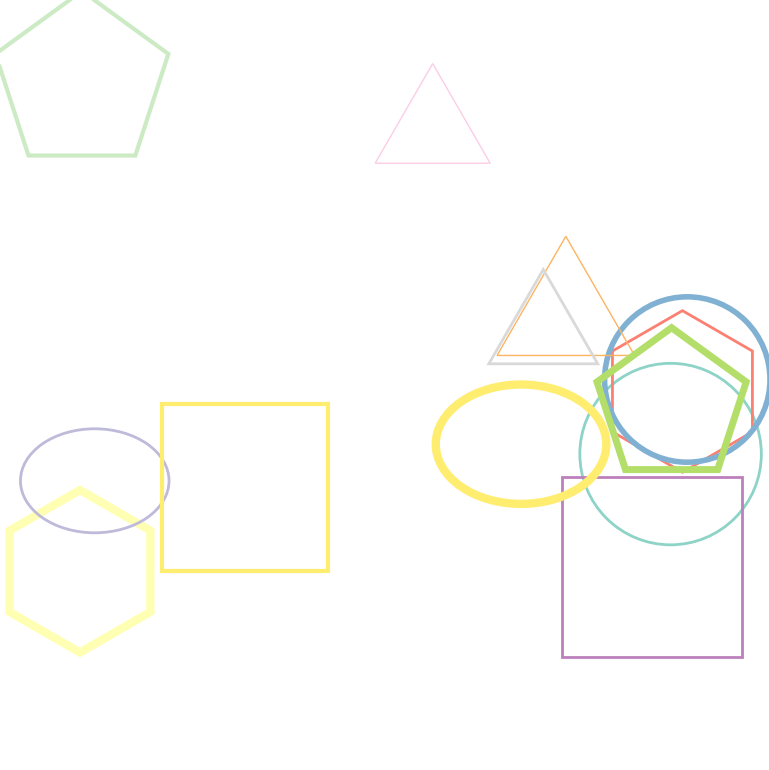[{"shape": "circle", "thickness": 1, "radius": 0.59, "center": [0.871, 0.41]}, {"shape": "hexagon", "thickness": 3, "radius": 0.53, "center": [0.104, 0.258]}, {"shape": "oval", "thickness": 1, "radius": 0.48, "center": [0.123, 0.376]}, {"shape": "hexagon", "thickness": 1, "radius": 0.52, "center": [0.886, 0.492]}, {"shape": "circle", "thickness": 2, "radius": 0.54, "center": [0.893, 0.507]}, {"shape": "triangle", "thickness": 0.5, "radius": 0.52, "center": [0.735, 0.59]}, {"shape": "pentagon", "thickness": 2.5, "radius": 0.51, "center": [0.872, 0.473]}, {"shape": "triangle", "thickness": 0.5, "radius": 0.43, "center": [0.562, 0.831]}, {"shape": "triangle", "thickness": 1, "radius": 0.41, "center": [0.706, 0.568]}, {"shape": "square", "thickness": 1, "radius": 0.58, "center": [0.846, 0.263]}, {"shape": "pentagon", "thickness": 1.5, "radius": 0.59, "center": [0.106, 0.894]}, {"shape": "square", "thickness": 1.5, "radius": 0.54, "center": [0.318, 0.367]}, {"shape": "oval", "thickness": 3, "radius": 0.55, "center": [0.677, 0.423]}]